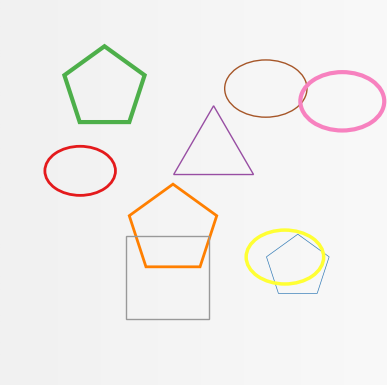[{"shape": "oval", "thickness": 2, "radius": 0.46, "center": [0.207, 0.556]}, {"shape": "pentagon", "thickness": 0.5, "radius": 0.43, "center": [0.769, 0.307]}, {"shape": "pentagon", "thickness": 3, "radius": 0.54, "center": [0.27, 0.771]}, {"shape": "triangle", "thickness": 1, "radius": 0.6, "center": [0.551, 0.606]}, {"shape": "pentagon", "thickness": 2, "radius": 0.59, "center": [0.446, 0.403]}, {"shape": "oval", "thickness": 2.5, "radius": 0.5, "center": [0.735, 0.332]}, {"shape": "oval", "thickness": 1, "radius": 0.53, "center": [0.686, 0.77]}, {"shape": "oval", "thickness": 3, "radius": 0.54, "center": [0.883, 0.737]}, {"shape": "square", "thickness": 1, "radius": 0.54, "center": [0.433, 0.279]}]